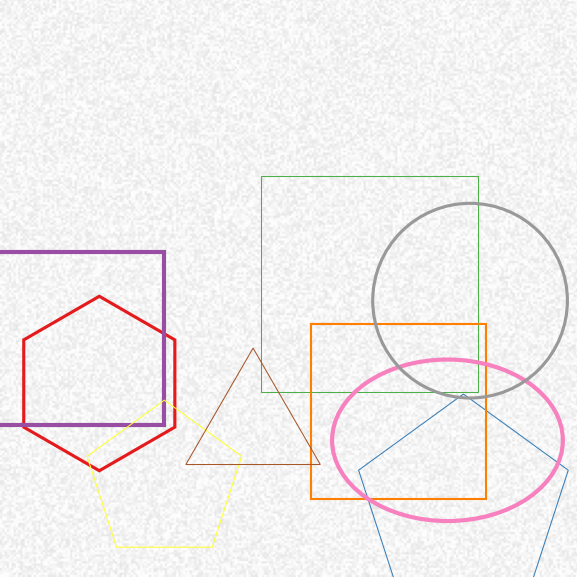[{"shape": "hexagon", "thickness": 1.5, "radius": 0.76, "center": [0.172, 0.335]}, {"shape": "pentagon", "thickness": 0.5, "radius": 0.95, "center": [0.802, 0.126]}, {"shape": "square", "thickness": 0.5, "radius": 0.94, "center": [0.639, 0.507]}, {"shape": "square", "thickness": 2, "radius": 0.75, "center": [0.136, 0.413]}, {"shape": "square", "thickness": 1, "radius": 0.76, "center": [0.69, 0.286]}, {"shape": "pentagon", "thickness": 0.5, "radius": 0.7, "center": [0.285, 0.165]}, {"shape": "triangle", "thickness": 0.5, "radius": 0.67, "center": [0.438, 0.262]}, {"shape": "oval", "thickness": 2, "radius": 1.0, "center": [0.775, 0.237]}, {"shape": "circle", "thickness": 1.5, "radius": 0.84, "center": [0.814, 0.479]}]